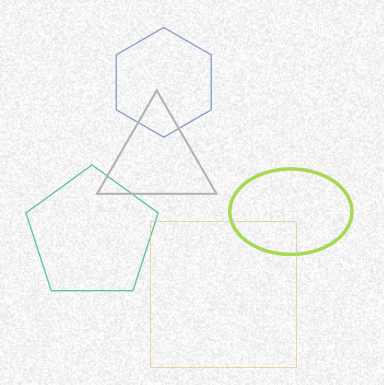[{"shape": "pentagon", "thickness": 1, "radius": 0.9, "center": [0.239, 0.391]}, {"shape": "hexagon", "thickness": 1, "radius": 0.71, "center": [0.425, 0.786]}, {"shape": "oval", "thickness": 2.5, "radius": 0.79, "center": [0.755, 0.45]}, {"shape": "square", "thickness": 0.5, "radius": 0.95, "center": [0.579, 0.237]}, {"shape": "triangle", "thickness": 1.5, "radius": 0.9, "center": [0.407, 0.586]}]